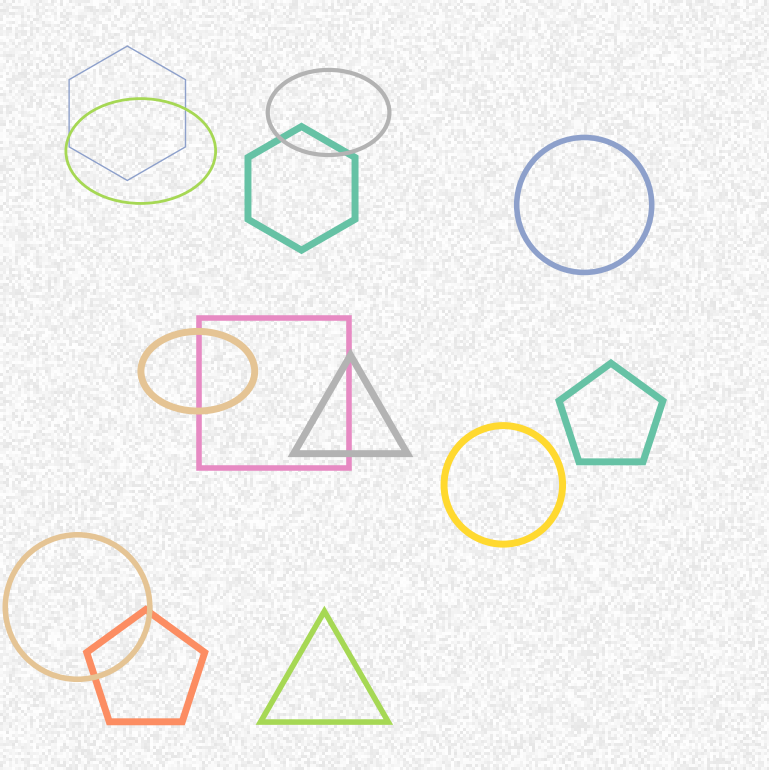[{"shape": "pentagon", "thickness": 2.5, "radius": 0.35, "center": [0.793, 0.458]}, {"shape": "hexagon", "thickness": 2.5, "radius": 0.4, "center": [0.392, 0.755]}, {"shape": "pentagon", "thickness": 2.5, "radius": 0.4, "center": [0.189, 0.128]}, {"shape": "hexagon", "thickness": 0.5, "radius": 0.44, "center": [0.165, 0.853]}, {"shape": "circle", "thickness": 2, "radius": 0.44, "center": [0.759, 0.734]}, {"shape": "square", "thickness": 2, "radius": 0.49, "center": [0.356, 0.489]}, {"shape": "oval", "thickness": 1, "radius": 0.49, "center": [0.183, 0.804]}, {"shape": "triangle", "thickness": 2, "radius": 0.48, "center": [0.421, 0.11]}, {"shape": "circle", "thickness": 2.5, "radius": 0.38, "center": [0.654, 0.37]}, {"shape": "circle", "thickness": 2, "radius": 0.47, "center": [0.101, 0.212]}, {"shape": "oval", "thickness": 2.5, "radius": 0.37, "center": [0.257, 0.518]}, {"shape": "oval", "thickness": 1.5, "radius": 0.39, "center": [0.427, 0.854]}, {"shape": "triangle", "thickness": 2.5, "radius": 0.43, "center": [0.455, 0.453]}]